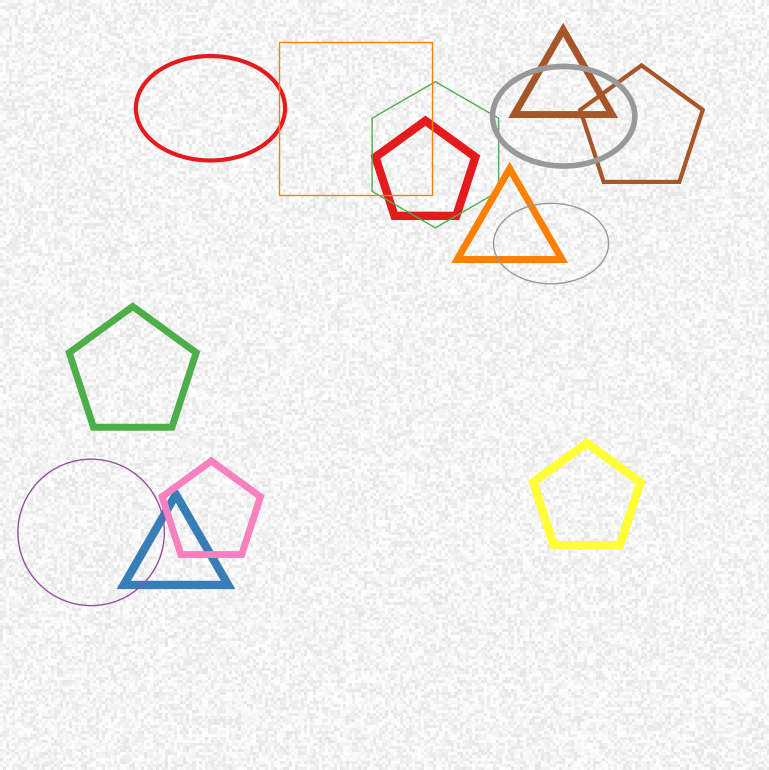[{"shape": "oval", "thickness": 1.5, "radius": 0.48, "center": [0.273, 0.859]}, {"shape": "pentagon", "thickness": 3, "radius": 0.34, "center": [0.552, 0.775]}, {"shape": "triangle", "thickness": 3, "radius": 0.39, "center": [0.228, 0.279]}, {"shape": "hexagon", "thickness": 0.5, "radius": 0.47, "center": [0.565, 0.799]}, {"shape": "pentagon", "thickness": 2.5, "radius": 0.43, "center": [0.172, 0.515]}, {"shape": "circle", "thickness": 0.5, "radius": 0.48, "center": [0.118, 0.309]}, {"shape": "triangle", "thickness": 2.5, "radius": 0.39, "center": [0.662, 0.702]}, {"shape": "square", "thickness": 0.5, "radius": 0.5, "center": [0.462, 0.846]}, {"shape": "pentagon", "thickness": 3, "radius": 0.37, "center": [0.762, 0.351]}, {"shape": "triangle", "thickness": 2.5, "radius": 0.37, "center": [0.731, 0.888]}, {"shape": "pentagon", "thickness": 1.5, "radius": 0.42, "center": [0.833, 0.831]}, {"shape": "pentagon", "thickness": 2.5, "radius": 0.34, "center": [0.274, 0.334]}, {"shape": "oval", "thickness": 0.5, "radius": 0.37, "center": [0.716, 0.684]}, {"shape": "oval", "thickness": 2, "radius": 0.46, "center": [0.732, 0.849]}]